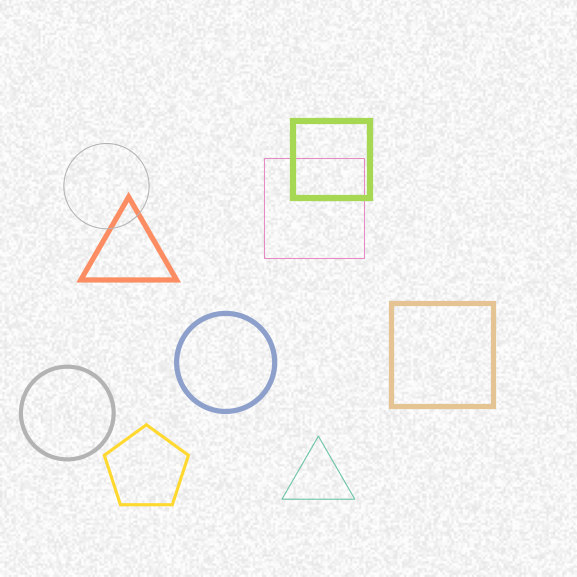[{"shape": "triangle", "thickness": 0.5, "radius": 0.36, "center": [0.551, 0.171]}, {"shape": "triangle", "thickness": 2.5, "radius": 0.48, "center": [0.223, 0.562]}, {"shape": "circle", "thickness": 2.5, "radius": 0.42, "center": [0.391, 0.372]}, {"shape": "square", "thickness": 0.5, "radius": 0.43, "center": [0.544, 0.639]}, {"shape": "square", "thickness": 3, "radius": 0.33, "center": [0.574, 0.723]}, {"shape": "pentagon", "thickness": 1.5, "radius": 0.38, "center": [0.253, 0.187]}, {"shape": "square", "thickness": 2.5, "radius": 0.44, "center": [0.766, 0.385]}, {"shape": "circle", "thickness": 0.5, "radius": 0.37, "center": [0.184, 0.677]}, {"shape": "circle", "thickness": 2, "radius": 0.4, "center": [0.117, 0.284]}]